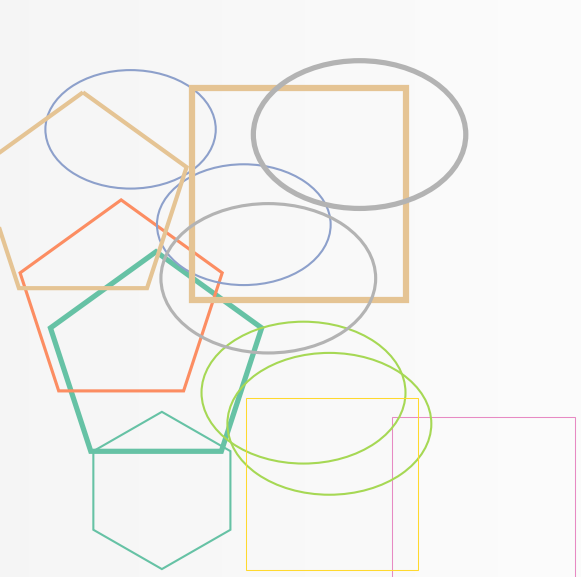[{"shape": "hexagon", "thickness": 1, "radius": 0.68, "center": [0.279, 0.15]}, {"shape": "pentagon", "thickness": 2.5, "radius": 0.96, "center": [0.268, 0.372]}, {"shape": "pentagon", "thickness": 1.5, "radius": 0.91, "center": [0.208, 0.47]}, {"shape": "oval", "thickness": 1, "radius": 0.75, "center": [0.419, 0.61]}, {"shape": "oval", "thickness": 1, "radius": 0.73, "center": [0.225, 0.775]}, {"shape": "square", "thickness": 0.5, "radius": 0.79, "center": [0.832, 0.119]}, {"shape": "oval", "thickness": 1, "radius": 0.88, "center": [0.567, 0.265]}, {"shape": "oval", "thickness": 1, "radius": 0.88, "center": [0.522, 0.319]}, {"shape": "square", "thickness": 0.5, "radius": 0.74, "center": [0.571, 0.161]}, {"shape": "square", "thickness": 3, "radius": 0.92, "center": [0.514, 0.664]}, {"shape": "pentagon", "thickness": 2, "radius": 0.94, "center": [0.143, 0.652]}, {"shape": "oval", "thickness": 1.5, "radius": 0.92, "center": [0.462, 0.517]}, {"shape": "oval", "thickness": 2.5, "radius": 0.91, "center": [0.619, 0.766]}]